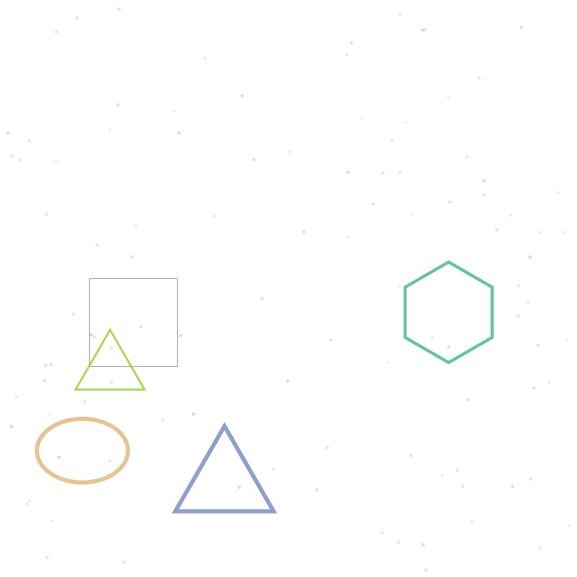[{"shape": "hexagon", "thickness": 1.5, "radius": 0.44, "center": [0.777, 0.458]}, {"shape": "triangle", "thickness": 2, "radius": 0.49, "center": [0.389, 0.163]}, {"shape": "triangle", "thickness": 1, "radius": 0.35, "center": [0.191, 0.359]}, {"shape": "oval", "thickness": 2, "radius": 0.39, "center": [0.143, 0.219]}, {"shape": "square", "thickness": 0.5, "radius": 0.38, "center": [0.23, 0.441]}]